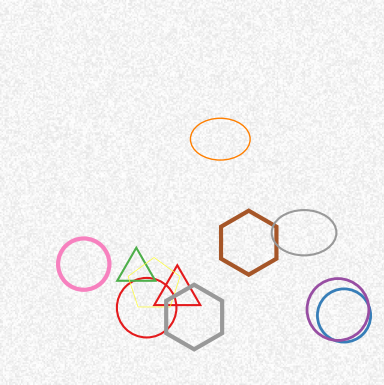[{"shape": "circle", "thickness": 1.5, "radius": 0.39, "center": [0.381, 0.201]}, {"shape": "triangle", "thickness": 1.5, "radius": 0.34, "center": [0.46, 0.242]}, {"shape": "circle", "thickness": 2, "radius": 0.35, "center": [0.894, 0.181]}, {"shape": "triangle", "thickness": 1.5, "radius": 0.29, "center": [0.354, 0.299]}, {"shape": "circle", "thickness": 2, "radius": 0.4, "center": [0.878, 0.196]}, {"shape": "oval", "thickness": 1, "radius": 0.39, "center": [0.572, 0.639]}, {"shape": "pentagon", "thickness": 0.5, "radius": 0.36, "center": [0.4, 0.26]}, {"shape": "hexagon", "thickness": 3, "radius": 0.42, "center": [0.646, 0.37]}, {"shape": "circle", "thickness": 3, "radius": 0.33, "center": [0.218, 0.314]}, {"shape": "oval", "thickness": 1.5, "radius": 0.42, "center": [0.79, 0.396]}, {"shape": "hexagon", "thickness": 3, "radius": 0.42, "center": [0.504, 0.177]}]